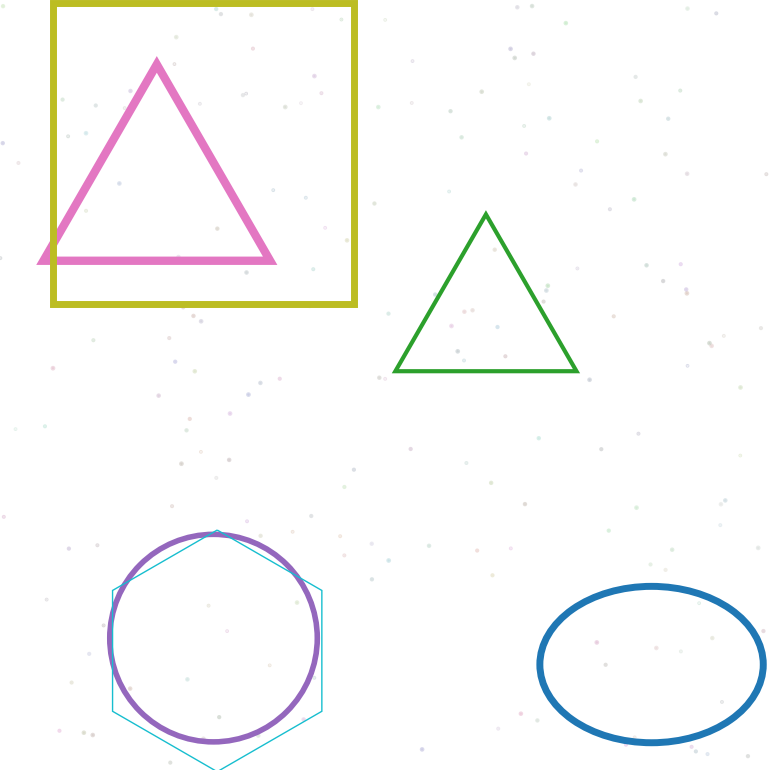[{"shape": "oval", "thickness": 2.5, "radius": 0.73, "center": [0.846, 0.137]}, {"shape": "triangle", "thickness": 1.5, "radius": 0.68, "center": [0.631, 0.586]}, {"shape": "circle", "thickness": 2, "radius": 0.67, "center": [0.277, 0.171]}, {"shape": "triangle", "thickness": 3, "radius": 0.85, "center": [0.204, 0.746]}, {"shape": "square", "thickness": 2.5, "radius": 0.98, "center": [0.264, 0.801]}, {"shape": "hexagon", "thickness": 0.5, "radius": 0.78, "center": [0.282, 0.155]}]